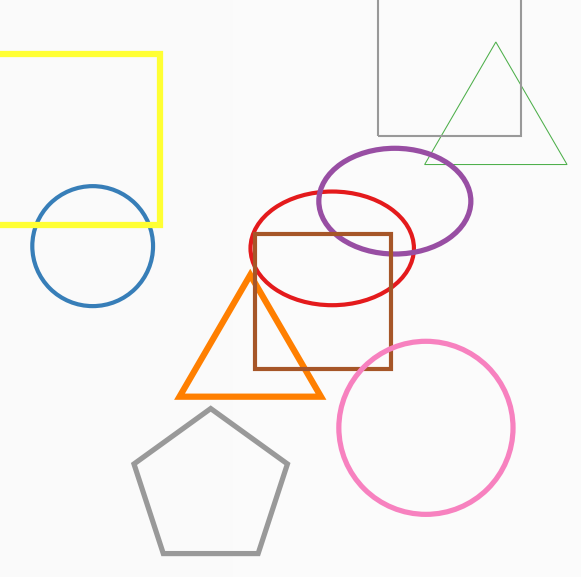[{"shape": "oval", "thickness": 2, "radius": 0.7, "center": [0.572, 0.569]}, {"shape": "circle", "thickness": 2, "radius": 0.52, "center": [0.159, 0.573]}, {"shape": "triangle", "thickness": 0.5, "radius": 0.71, "center": [0.853, 0.785]}, {"shape": "oval", "thickness": 2.5, "radius": 0.65, "center": [0.679, 0.651]}, {"shape": "triangle", "thickness": 3, "radius": 0.7, "center": [0.431, 0.382]}, {"shape": "square", "thickness": 3, "radius": 0.74, "center": [0.127, 0.758]}, {"shape": "square", "thickness": 2, "radius": 0.58, "center": [0.555, 0.478]}, {"shape": "circle", "thickness": 2.5, "radius": 0.75, "center": [0.733, 0.258]}, {"shape": "pentagon", "thickness": 2.5, "radius": 0.69, "center": [0.363, 0.153]}, {"shape": "square", "thickness": 1, "radius": 0.62, "center": [0.773, 0.887]}]